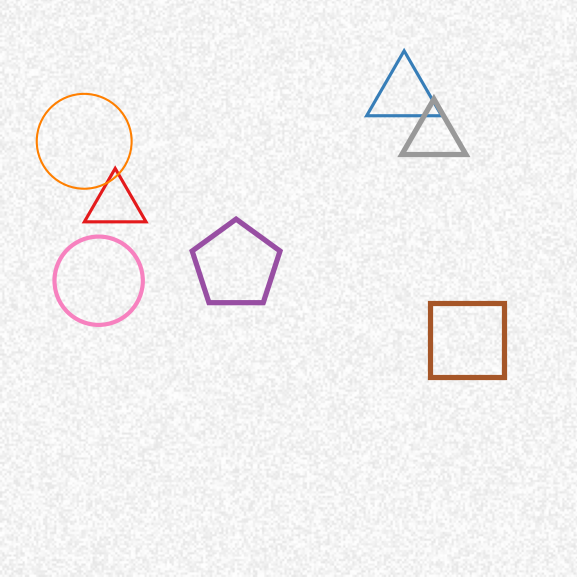[{"shape": "triangle", "thickness": 1.5, "radius": 0.31, "center": [0.199, 0.646]}, {"shape": "triangle", "thickness": 1.5, "radius": 0.37, "center": [0.7, 0.836]}, {"shape": "pentagon", "thickness": 2.5, "radius": 0.4, "center": [0.409, 0.54]}, {"shape": "circle", "thickness": 1, "radius": 0.41, "center": [0.146, 0.754]}, {"shape": "square", "thickness": 2.5, "radius": 0.32, "center": [0.808, 0.411]}, {"shape": "circle", "thickness": 2, "radius": 0.38, "center": [0.171, 0.513]}, {"shape": "triangle", "thickness": 2.5, "radius": 0.32, "center": [0.751, 0.764]}]